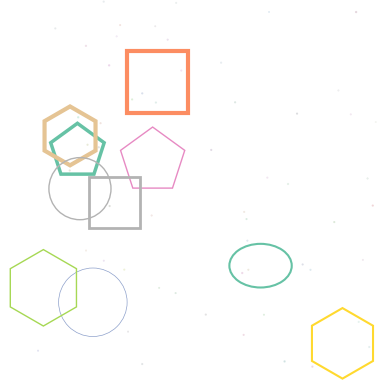[{"shape": "oval", "thickness": 1.5, "radius": 0.4, "center": [0.677, 0.31]}, {"shape": "pentagon", "thickness": 2.5, "radius": 0.36, "center": [0.201, 0.607]}, {"shape": "square", "thickness": 3, "radius": 0.4, "center": [0.409, 0.788]}, {"shape": "circle", "thickness": 0.5, "radius": 0.44, "center": [0.241, 0.215]}, {"shape": "pentagon", "thickness": 1, "radius": 0.44, "center": [0.396, 0.582]}, {"shape": "hexagon", "thickness": 1, "radius": 0.5, "center": [0.113, 0.252]}, {"shape": "hexagon", "thickness": 1.5, "radius": 0.46, "center": [0.89, 0.108]}, {"shape": "hexagon", "thickness": 3, "radius": 0.38, "center": [0.182, 0.647]}, {"shape": "square", "thickness": 2, "radius": 0.33, "center": [0.298, 0.474]}, {"shape": "circle", "thickness": 1, "radius": 0.4, "center": [0.208, 0.51]}]